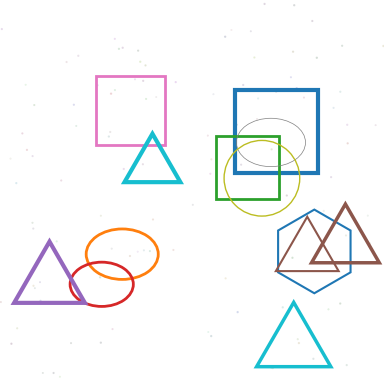[{"shape": "square", "thickness": 3, "radius": 0.54, "center": [0.717, 0.658]}, {"shape": "hexagon", "thickness": 1.5, "radius": 0.54, "center": [0.816, 0.347]}, {"shape": "oval", "thickness": 2, "radius": 0.47, "center": [0.317, 0.34]}, {"shape": "square", "thickness": 2, "radius": 0.41, "center": [0.644, 0.566]}, {"shape": "oval", "thickness": 2, "radius": 0.41, "center": [0.264, 0.262]}, {"shape": "triangle", "thickness": 3, "radius": 0.53, "center": [0.129, 0.266]}, {"shape": "triangle", "thickness": 2.5, "radius": 0.51, "center": [0.897, 0.368]}, {"shape": "triangle", "thickness": 1.5, "radius": 0.47, "center": [0.798, 0.343]}, {"shape": "square", "thickness": 2, "radius": 0.45, "center": [0.338, 0.713]}, {"shape": "oval", "thickness": 0.5, "radius": 0.45, "center": [0.704, 0.63]}, {"shape": "circle", "thickness": 1, "radius": 0.49, "center": [0.68, 0.537]}, {"shape": "triangle", "thickness": 2.5, "radius": 0.56, "center": [0.763, 0.103]}, {"shape": "triangle", "thickness": 3, "radius": 0.42, "center": [0.396, 0.569]}]